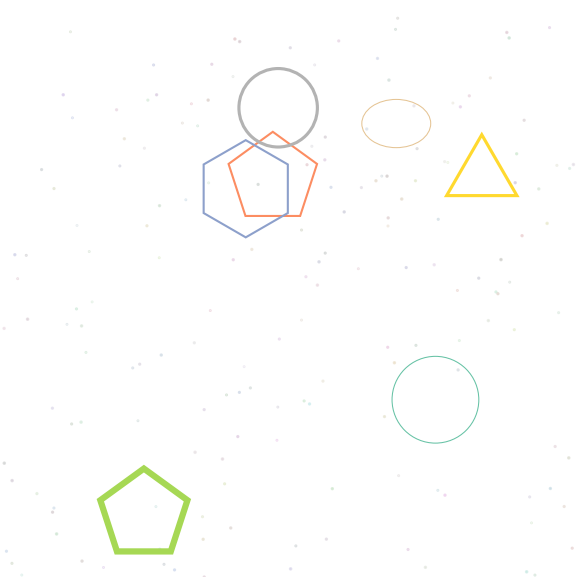[{"shape": "circle", "thickness": 0.5, "radius": 0.38, "center": [0.754, 0.307]}, {"shape": "pentagon", "thickness": 1, "radius": 0.4, "center": [0.472, 0.69]}, {"shape": "hexagon", "thickness": 1, "radius": 0.42, "center": [0.426, 0.672]}, {"shape": "pentagon", "thickness": 3, "radius": 0.4, "center": [0.249, 0.108]}, {"shape": "triangle", "thickness": 1.5, "radius": 0.35, "center": [0.834, 0.696]}, {"shape": "oval", "thickness": 0.5, "radius": 0.3, "center": [0.686, 0.785]}, {"shape": "circle", "thickness": 1.5, "radius": 0.34, "center": [0.482, 0.812]}]